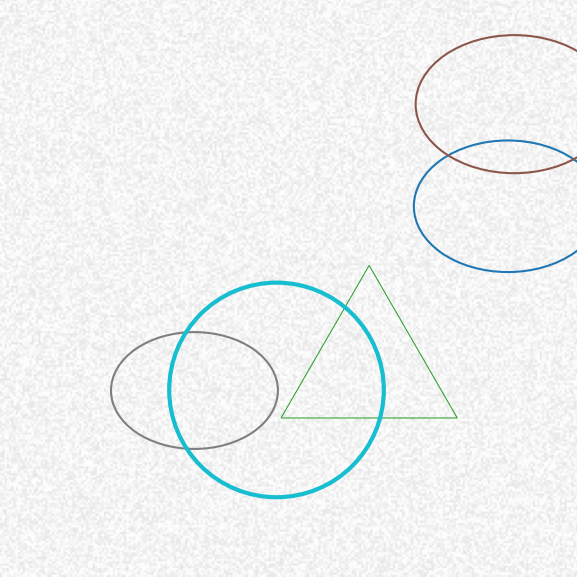[{"shape": "oval", "thickness": 1, "radius": 0.81, "center": [0.879, 0.642]}, {"shape": "triangle", "thickness": 0.5, "radius": 0.88, "center": [0.639, 0.363]}, {"shape": "oval", "thickness": 1, "radius": 0.85, "center": [0.89, 0.819]}, {"shape": "oval", "thickness": 1, "radius": 0.72, "center": [0.337, 0.323]}, {"shape": "circle", "thickness": 2, "radius": 0.93, "center": [0.479, 0.324]}]